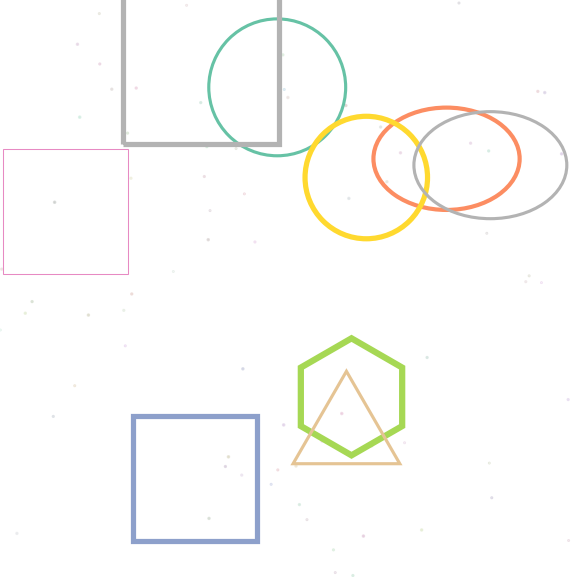[{"shape": "circle", "thickness": 1.5, "radius": 0.59, "center": [0.48, 0.848]}, {"shape": "oval", "thickness": 2, "radius": 0.63, "center": [0.773, 0.724]}, {"shape": "square", "thickness": 2.5, "radius": 0.54, "center": [0.337, 0.171]}, {"shape": "square", "thickness": 0.5, "radius": 0.54, "center": [0.114, 0.633]}, {"shape": "hexagon", "thickness": 3, "radius": 0.51, "center": [0.609, 0.312]}, {"shape": "circle", "thickness": 2.5, "radius": 0.53, "center": [0.634, 0.692]}, {"shape": "triangle", "thickness": 1.5, "radius": 0.53, "center": [0.6, 0.25]}, {"shape": "oval", "thickness": 1.5, "radius": 0.66, "center": [0.849, 0.713]}, {"shape": "square", "thickness": 2.5, "radius": 0.67, "center": [0.348, 0.884]}]